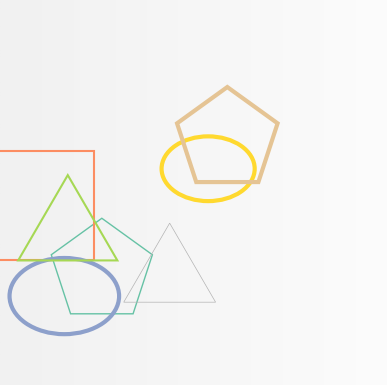[{"shape": "pentagon", "thickness": 1, "radius": 0.69, "center": [0.263, 0.296]}, {"shape": "square", "thickness": 1.5, "radius": 0.71, "center": [0.103, 0.467]}, {"shape": "oval", "thickness": 3, "radius": 0.71, "center": [0.166, 0.231]}, {"shape": "triangle", "thickness": 1.5, "radius": 0.74, "center": [0.175, 0.397]}, {"shape": "oval", "thickness": 3, "radius": 0.6, "center": [0.537, 0.562]}, {"shape": "pentagon", "thickness": 3, "radius": 0.68, "center": [0.587, 0.637]}, {"shape": "triangle", "thickness": 0.5, "radius": 0.68, "center": [0.438, 0.284]}]